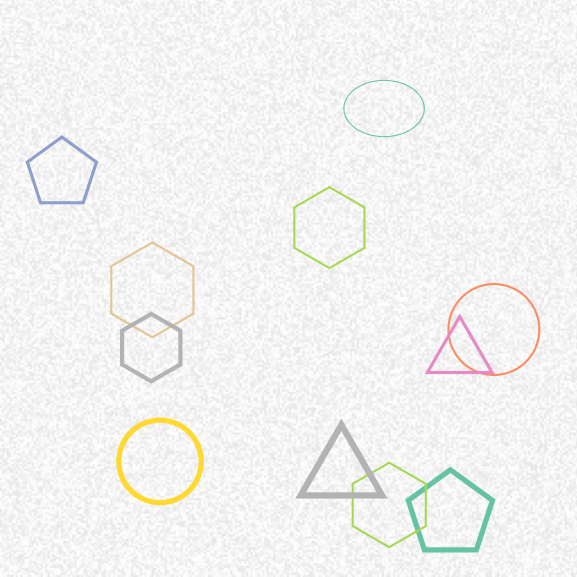[{"shape": "oval", "thickness": 0.5, "radius": 0.35, "center": [0.665, 0.811]}, {"shape": "pentagon", "thickness": 2.5, "radius": 0.38, "center": [0.78, 0.109]}, {"shape": "circle", "thickness": 1, "radius": 0.39, "center": [0.855, 0.429]}, {"shape": "pentagon", "thickness": 1.5, "radius": 0.31, "center": [0.107, 0.699]}, {"shape": "triangle", "thickness": 1.5, "radius": 0.32, "center": [0.796, 0.386]}, {"shape": "hexagon", "thickness": 1, "radius": 0.35, "center": [0.57, 0.605]}, {"shape": "hexagon", "thickness": 1, "radius": 0.37, "center": [0.674, 0.125]}, {"shape": "circle", "thickness": 2.5, "radius": 0.36, "center": [0.277, 0.2]}, {"shape": "hexagon", "thickness": 1, "radius": 0.41, "center": [0.264, 0.497]}, {"shape": "hexagon", "thickness": 2, "radius": 0.29, "center": [0.262, 0.397]}, {"shape": "triangle", "thickness": 3, "radius": 0.41, "center": [0.591, 0.182]}]